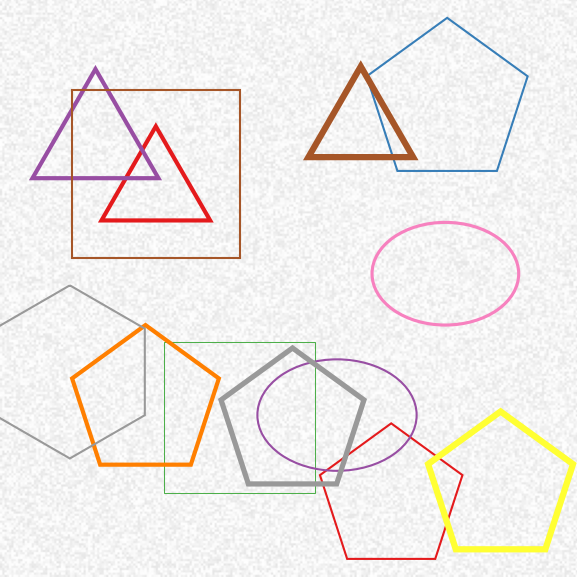[{"shape": "triangle", "thickness": 2, "radius": 0.54, "center": [0.27, 0.672]}, {"shape": "pentagon", "thickness": 1, "radius": 0.65, "center": [0.677, 0.136]}, {"shape": "pentagon", "thickness": 1, "radius": 0.73, "center": [0.774, 0.822]}, {"shape": "square", "thickness": 0.5, "radius": 0.65, "center": [0.415, 0.276]}, {"shape": "triangle", "thickness": 2, "radius": 0.63, "center": [0.165, 0.754]}, {"shape": "oval", "thickness": 1, "radius": 0.69, "center": [0.584, 0.28]}, {"shape": "pentagon", "thickness": 2, "radius": 0.67, "center": [0.252, 0.303]}, {"shape": "pentagon", "thickness": 3, "radius": 0.66, "center": [0.867, 0.155]}, {"shape": "square", "thickness": 1, "radius": 0.73, "center": [0.27, 0.697]}, {"shape": "triangle", "thickness": 3, "radius": 0.52, "center": [0.625, 0.779]}, {"shape": "oval", "thickness": 1.5, "radius": 0.63, "center": [0.771, 0.525]}, {"shape": "pentagon", "thickness": 2.5, "radius": 0.65, "center": [0.507, 0.266]}, {"shape": "hexagon", "thickness": 1, "radius": 0.75, "center": [0.121, 0.355]}]